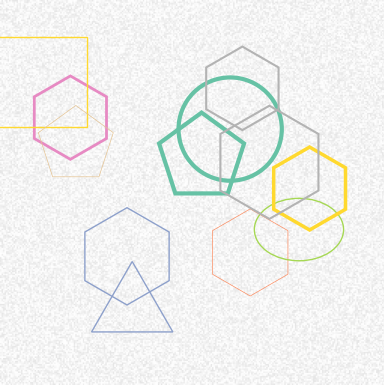[{"shape": "circle", "thickness": 3, "radius": 0.67, "center": [0.598, 0.665]}, {"shape": "pentagon", "thickness": 3, "radius": 0.58, "center": [0.524, 0.591]}, {"shape": "hexagon", "thickness": 0.5, "radius": 0.57, "center": [0.65, 0.344]}, {"shape": "triangle", "thickness": 1, "radius": 0.61, "center": [0.343, 0.199]}, {"shape": "hexagon", "thickness": 1, "radius": 0.63, "center": [0.33, 0.334]}, {"shape": "hexagon", "thickness": 2, "radius": 0.54, "center": [0.183, 0.694]}, {"shape": "oval", "thickness": 1, "radius": 0.58, "center": [0.777, 0.404]}, {"shape": "square", "thickness": 1, "radius": 0.58, "center": [0.109, 0.788]}, {"shape": "hexagon", "thickness": 2.5, "radius": 0.54, "center": [0.804, 0.51]}, {"shape": "pentagon", "thickness": 0.5, "radius": 0.51, "center": [0.197, 0.624]}, {"shape": "hexagon", "thickness": 1.5, "radius": 0.74, "center": [0.7, 0.578]}, {"shape": "hexagon", "thickness": 1.5, "radius": 0.54, "center": [0.63, 0.771]}]